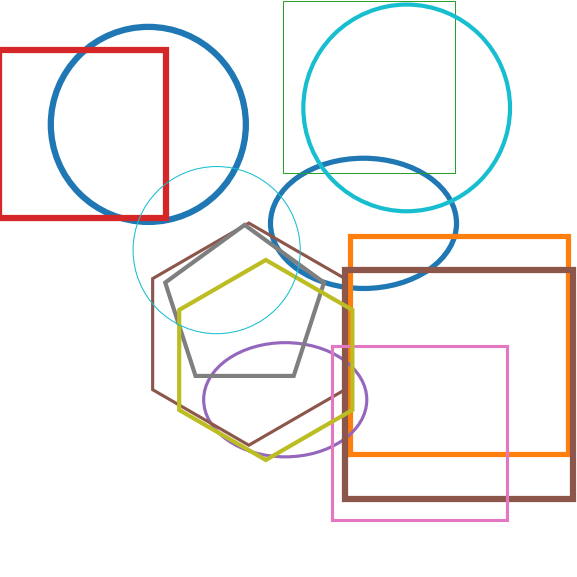[{"shape": "oval", "thickness": 2.5, "radius": 0.81, "center": [0.629, 0.612]}, {"shape": "circle", "thickness": 3, "radius": 0.84, "center": [0.257, 0.784]}, {"shape": "square", "thickness": 2.5, "radius": 0.94, "center": [0.795, 0.401]}, {"shape": "square", "thickness": 0.5, "radius": 0.74, "center": [0.639, 0.848]}, {"shape": "square", "thickness": 3, "radius": 0.72, "center": [0.143, 0.767]}, {"shape": "oval", "thickness": 1.5, "radius": 0.71, "center": [0.494, 0.307]}, {"shape": "hexagon", "thickness": 1.5, "radius": 0.96, "center": [0.431, 0.421]}, {"shape": "square", "thickness": 3, "radius": 0.99, "center": [0.795, 0.333]}, {"shape": "square", "thickness": 1.5, "radius": 0.75, "center": [0.726, 0.249]}, {"shape": "pentagon", "thickness": 2, "radius": 0.72, "center": [0.424, 0.465]}, {"shape": "hexagon", "thickness": 2, "radius": 0.87, "center": [0.46, 0.376]}, {"shape": "circle", "thickness": 0.5, "radius": 0.72, "center": [0.375, 0.566]}, {"shape": "circle", "thickness": 2, "radius": 0.89, "center": [0.704, 0.812]}]